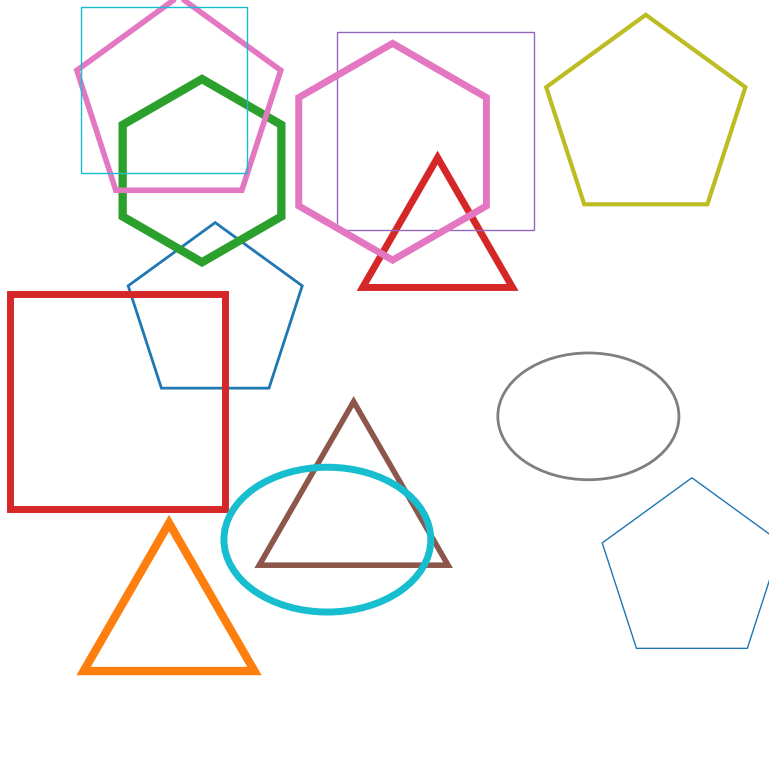[{"shape": "pentagon", "thickness": 1, "radius": 0.59, "center": [0.279, 0.592]}, {"shape": "pentagon", "thickness": 0.5, "radius": 0.61, "center": [0.899, 0.257]}, {"shape": "triangle", "thickness": 3, "radius": 0.64, "center": [0.22, 0.193]}, {"shape": "hexagon", "thickness": 3, "radius": 0.59, "center": [0.262, 0.778]}, {"shape": "triangle", "thickness": 2.5, "radius": 0.56, "center": [0.568, 0.683]}, {"shape": "square", "thickness": 2.5, "radius": 0.7, "center": [0.152, 0.479]}, {"shape": "square", "thickness": 0.5, "radius": 0.64, "center": [0.566, 0.83]}, {"shape": "triangle", "thickness": 2, "radius": 0.71, "center": [0.459, 0.337]}, {"shape": "hexagon", "thickness": 2.5, "radius": 0.7, "center": [0.51, 0.803]}, {"shape": "pentagon", "thickness": 2, "radius": 0.7, "center": [0.232, 0.866]}, {"shape": "oval", "thickness": 1, "radius": 0.59, "center": [0.764, 0.459]}, {"shape": "pentagon", "thickness": 1.5, "radius": 0.68, "center": [0.839, 0.845]}, {"shape": "square", "thickness": 0.5, "radius": 0.54, "center": [0.213, 0.884]}, {"shape": "oval", "thickness": 2.5, "radius": 0.67, "center": [0.425, 0.299]}]